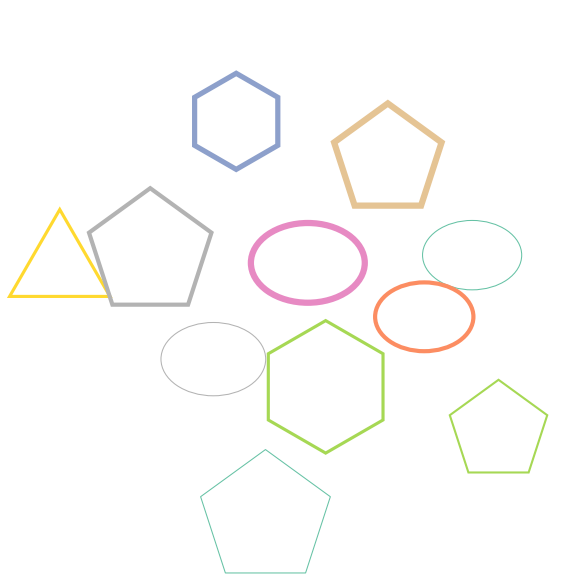[{"shape": "pentagon", "thickness": 0.5, "radius": 0.59, "center": [0.46, 0.103]}, {"shape": "oval", "thickness": 0.5, "radius": 0.43, "center": [0.818, 0.557]}, {"shape": "oval", "thickness": 2, "radius": 0.43, "center": [0.735, 0.451]}, {"shape": "hexagon", "thickness": 2.5, "radius": 0.42, "center": [0.409, 0.789]}, {"shape": "oval", "thickness": 3, "radius": 0.49, "center": [0.533, 0.544]}, {"shape": "pentagon", "thickness": 1, "radius": 0.44, "center": [0.863, 0.253]}, {"shape": "hexagon", "thickness": 1.5, "radius": 0.57, "center": [0.564, 0.329]}, {"shape": "triangle", "thickness": 1.5, "radius": 0.5, "center": [0.104, 0.536]}, {"shape": "pentagon", "thickness": 3, "radius": 0.49, "center": [0.672, 0.722]}, {"shape": "oval", "thickness": 0.5, "radius": 0.45, "center": [0.369, 0.377]}, {"shape": "pentagon", "thickness": 2, "radius": 0.56, "center": [0.26, 0.562]}]